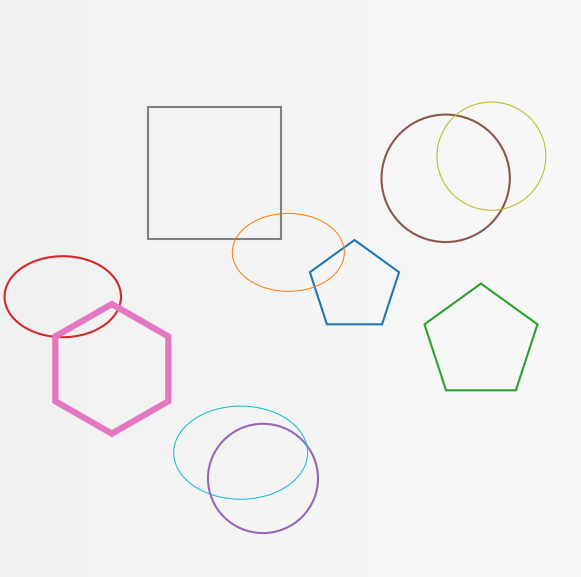[{"shape": "pentagon", "thickness": 1, "radius": 0.4, "center": [0.61, 0.503]}, {"shape": "oval", "thickness": 0.5, "radius": 0.48, "center": [0.496, 0.562]}, {"shape": "pentagon", "thickness": 1, "radius": 0.51, "center": [0.827, 0.406]}, {"shape": "oval", "thickness": 1, "radius": 0.5, "center": [0.108, 0.485]}, {"shape": "circle", "thickness": 1, "radius": 0.47, "center": [0.452, 0.171]}, {"shape": "circle", "thickness": 1, "radius": 0.55, "center": [0.767, 0.69]}, {"shape": "hexagon", "thickness": 3, "radius": 0.56, "center": [0.192, 0.36]}, {"shape": "square", "thickness": 1, "radius": 0.57, "center": [0.369, 0.7]}, {"shape": "circle", "thickness": 0.5, "radius": 0.47, "center": [0.845, 0.729]}, {"shape": "oval", "thickness": 0.5, "radius": 0.58, "center": [0.414, 0.215]}]